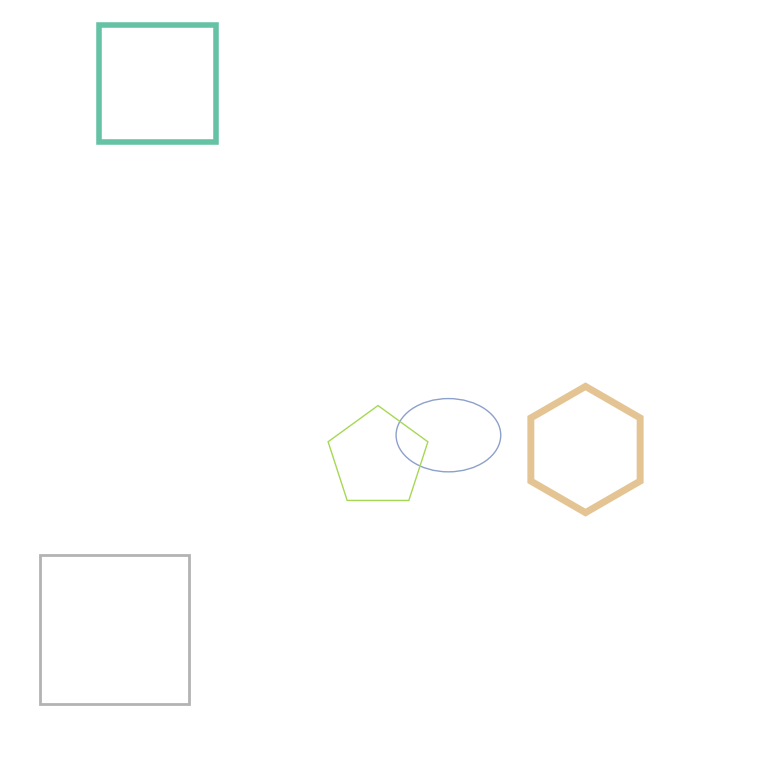[{"shape": "square", "thickness": 2, "radius": 0.38, "center": [0.204, 0.891]}, {"shape": "oval", "thickness": 0.5, "radius": 0.34, "center": [0.582, 0.435]}, {"shape": "pentagon", "thickness": 0.5, "radius": 0.34, "center": [0.491, 0.405]}, {"shape": "hexagon", "thickness": 2.5, "radius": 0.41, "center": [0.76, 0.416]}, {"shape": "square", "thickness": 1, "radius": 0.48, "center": [0.149, 0.182]}]